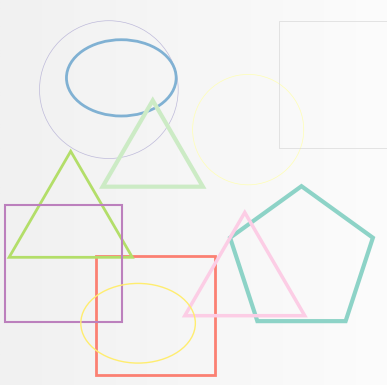[{"shape": "pentagon", "thickness": 3, "radius": 0.97, "center": [0.778, 0.323]}, {"shape": "circle", "thickness": 0.5, "radius": 0.72, "center": [0.64, 0.663]}, {"shape": "circle", "thickness": 0.5, "radius": 0.89, "center": [0.281, 0.767]}, {"shape": "square", "thickness": 2, "radius": 0.77, "center": [0.401, 0.18]}, {"shape": "oval", "thickness": 2, "radius": 0.71, "center": [0.313, 0.798]}, {"shape": "triangle", "thickness": 2, "radius": 0.92, "center": [0.182, 0.423]}, {"shape": "triangle", "thickness": 2.5, "radius": 0.89, "center": [0.632, 0.269]}, {"shape": "square", "thickness": 0.5, "radius": 0.82, "center": [0.884, 0.78]}, {"shape": "square", "thickness": 1.5, "radius": 0.76, "center": [0.163, 0.315]}, {"shape": "triangle", "thickness": 3, "radius": 0.75, "center": [0.394, 0.59]}, {"shape": "oval", "thickness": 1, "radius": 0.74, "center": [0.356, 0.16]}]